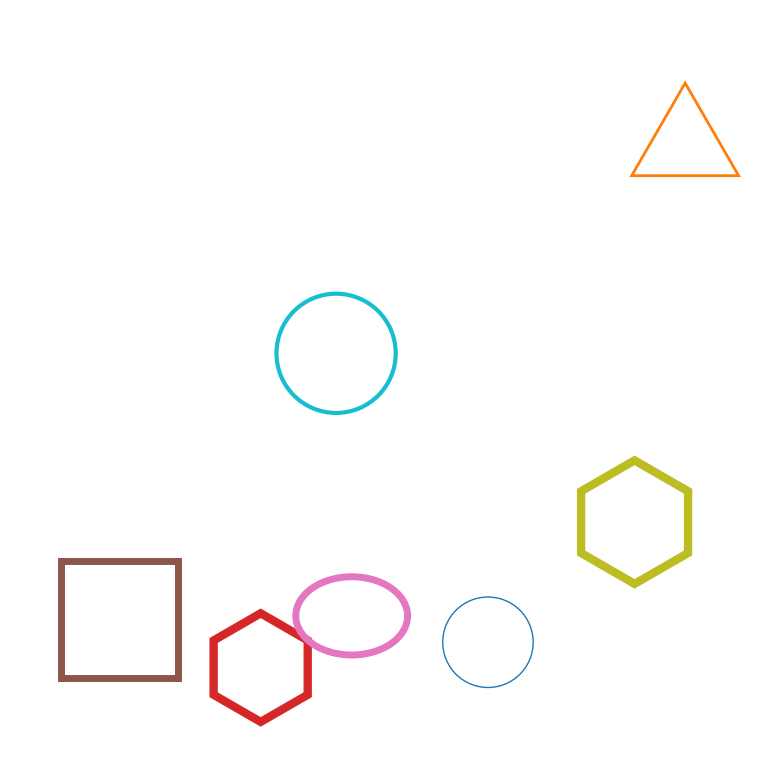[{"shape": "circle", "thickness": 0.5, "radius": 0.29, "center": [0.634, 0.166]}, {"shape": "triangle", "thickness": 1, "radius": 0.4, "center": [0.89, 0.812]}, {"shape": "hexagon", "thickness": 3, "radius": 0.35, "center": [0.339, 0.133]}, {"shape": "square", "thickness": 2.5, "radius": 0.38, "center": [0.155, 0.196]}, {"shape": "oval", "thickness": 2.5, "radius": 0.36, "center": [0.457, 0.2]}, {"shape": "hexagon", "thickness": 3, "radius": 0.4, "center": [0.824, 0.322]}, {"shape": "circle", "thickness": 1.5, "radius": 0.39, "center": [0.436, 0.541]}]